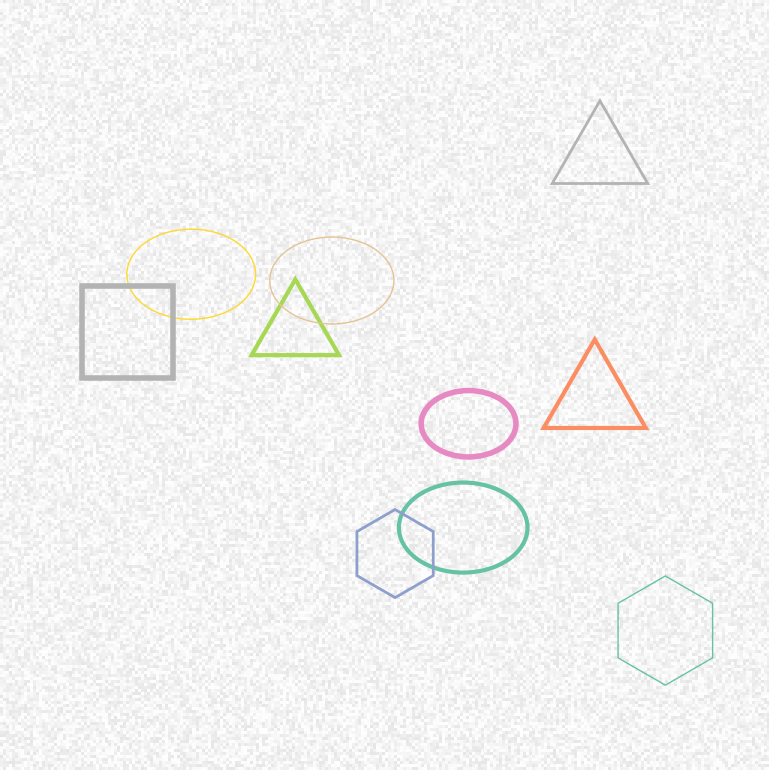[{"shape": "hexagon", "thickness": 0.5, "radius": 0.35, "center": [0.864, 0.181]}, {"shape": "oval", "thickness": 1.5, "radius": 0.42, "center": [0.602, 0.315]}, {"shape": "triangle", "thickness": 1.5, "radius": 0.38, "center": [0.772, 0.482]}, {"shape": "hexagon", "thickness": 1, "radius": 0.29, "center": [0.513, 0.281]}, {"shape": "oval", "thickness": 2, "radius": 0.31, "center": [0.609, 0.45]}, {"shape": "triangle", "thickness": 1.5, "radius": 0.33, "center": [0.384, 0.572]}, {"shape": "oval", "thickness": 0.5, "radius": 0.42, "center": [0.248, 0.644]}, {"shape": "oval", "thickness": 0.5, "radius": 0.4, "center": [0.431, 0.636]}, {"shape": "square", "thickness": 2, "radius": 0.3, "center": [0.166, 0.569]}, {"shape": "triangle", "thickness": 1, "radius": 0.36, "center": [0.779, 0.798]}]